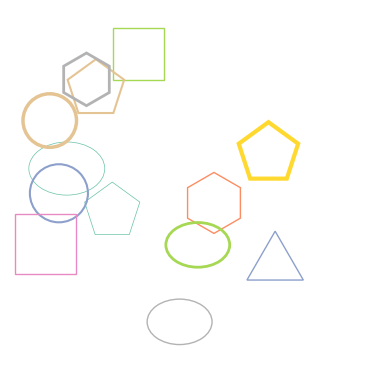[{"shape": "pentagon", "thickness": 0.5, "radius": 0.38, "center": [0.292, 0.452]}, {"shape": "oval", "thickness": 0.5, "radius": 0.49, "center": [0.174, 0.562]}, {"shape": "hexagon", "thickness": 1, "radius": 0.4, "center": [0.556, 0.473]}, {"shape": "circle", "thickness": 1.5, "radius": 0.38, "center": [0.153, 0.498]}, {"shape": "triangle", "thickness": 1, "radius": 0.42, "center": [0.715, 0.315]}, {"shape": "square", "thickness": 1, "radius": 0.39, "center": [0.118, 0.366]}, {"shape": "oval", "thickness": 2, "radius": 0.41, "center": [0.514, 0.364]}, {"shape": "square", "thickness": 1, "radius": 0.34, "center": [0.36, 0.86]}, {"shape": "pentagon", "thickness": 3, "radius": 0.41, "center": [0.697, 0.602]}, {"shape": "pentagon", "thickness": 1.5, "radius": 0.39, "center": [0.249, 0.769]}, {"shape": "circle", "thickness": 2.5, "radius": 0.35, "center": [0.129, 0.687]}, {"shape": "hexagon", "thickness": 2, "radius": 0.34, "center": [0.225, 0.794]}, {"shape": "oval", "thickness": 1, "radius": 0.42, "center": [0.466, 0.164]}]